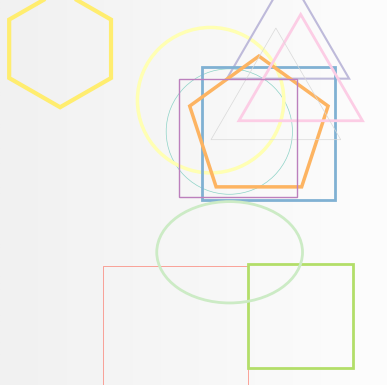[{"shape": "circle", "thickness": 0.5, "radius": 0.81, "center": [0.592, 0.658]}, {"shape": "circle", "thickness": 2.5, "radius": 0.94, "center": [0.543, 0.74]}, {"shape": "triangle", "thickness": 1.5, "radius": 0.91, "center": [0.743, 0.887]}, {"shape": "square", "thickness": 0.5, "radius": 0.93, "center": [0.453, 0.122]}, {"shape": "square", "thickness": 2, "radius": 0.86, "center": [0.692, 0.653]}, {"shape": "pentagon", "thickness": 2.5, "radius": 0.94, "center": [0.668, 0.667]}, {"shape": "square", "thickness": 2, "radius": 0.67, "center": [0.775, 0.179]}, {"shape": "triangle", "thickness": 2, "radius": 0.92, "center": [0.776, 0.778]}, {"shape": "triangle", "thickness": 0.5, "radius": 0.97, "center": [0.712, 0.734]}, {"shape": "square", "thickness": 1, "radius": 0.76, "center": [0.614, 0.641]}, {"shape": "oval", "thickness": 2, "radius": 0.94, "center": [0.593, 0.345]}, {"shape": "hexagon", "thickness": 3, "radius": 0.76, "center": [0.155, 0.873]}]